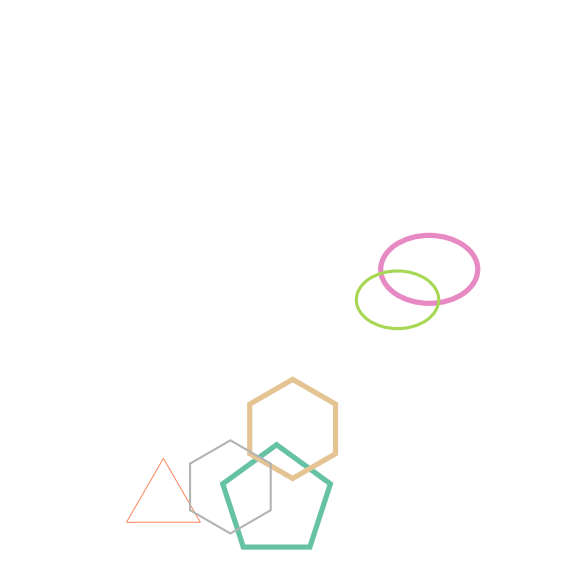[{"shape": "pentagon", "thickness": 2.5, "radius": 0.49, "center": [0.479, 0.131]}, {"shape": "triangle", "thickness": 0.5, "radius": 0.37, "center": [0.283, 0.132]}, {"shape": "oval", "thickness": 2.5, "radius": 0.42, "center": [0.743, 0.533]}, {"shape": "oval", "thickness": 1.5, "radius": 0.36, "center": [0.688, 0.48]}, {"shape": "hexagon", "thickness": 2.5, "radius": 0.43, "center": [0.507, 0.256]}, {"shape": "hexagon", "thickness": 1, "radius": 0.4, "center": [0.399, 0.156]}]